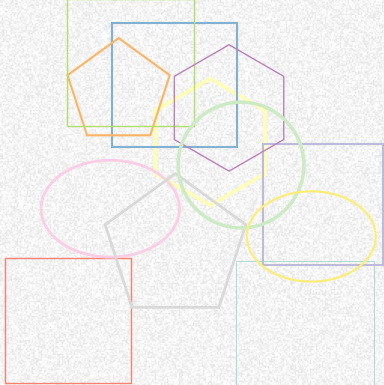[{"shape": "square", "thickness": 0.5, "radius": 0.9, "center": [0.793, 0.143]}, {"shape": "hexagon", "thickness": 2.5, "radius": 0.82, "center": [0.546, 0.631]}, {"shape": "square", "thickness": 1.5, "radius": 0.78, "center": [0.839, 0.469]}, {"shape": "square", "thickness": 1, "radius": 0.82, "center": [0.176, 0.167]}, {"shape": "square", "thickness": 1.5, "radius": 0.81, "center": [0.453, 0.779]}, {"shape": "pentagon", "thickness": 1.5, "radius": 0.7, "center": [0.308, 0.761]}, {"shape": "square", "thickness": 1, "radius": 0.82, "center": [0.34, 0.837]}, {"shape": "oval", "thickness": 2, "radius": 0.9, "center": [0.286, 0.458]}, {"shape": "pentagon", "thickness": 2, "radius": 0.96, "center": [0.456, 0.357]}, {"shape": "hexagon", "thickness": 1, "radius": 0.82, "center": [0.595, 0.72]}, {"shape": "circle", "thickness": 2.5, "radius": 0.82, "center": [0.626, 0.571]}, {"shape": "oval", "thickness": 1.5, "radius": 0.84, "center": [0.808, 0.386]}]